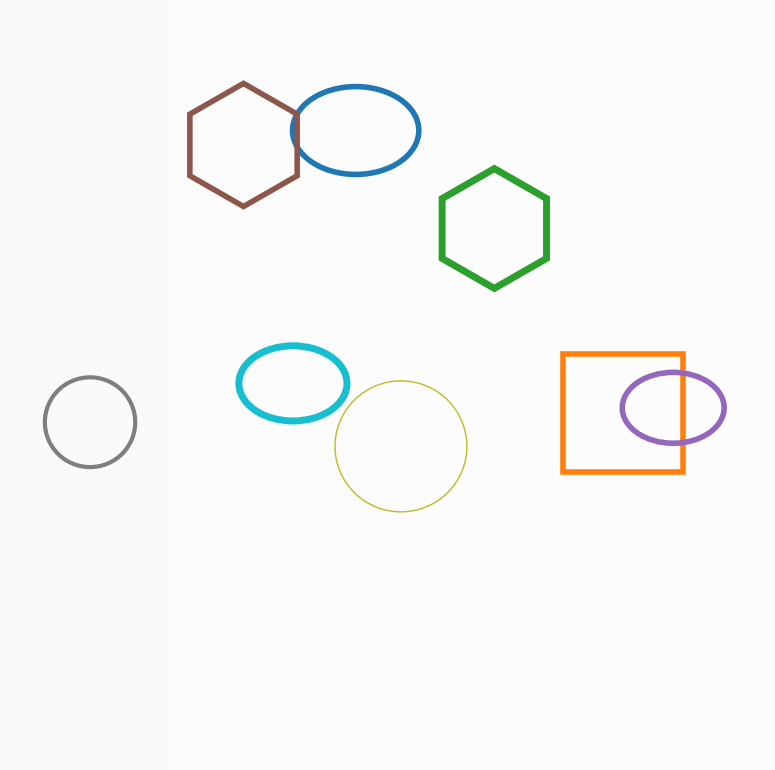[{"shape": "oval", "thickness": 2, "radius": 0.41, "center": [0.459, 0.831]}, {"shape": "square", "thickness": 2, "radius": 0.39, "center": [0.804, 0.464]}, {"shape": "hexagon", "thickness": 2.5, "radius": 0.39, "center": [0.638, 0.703]}, {"shape": "oval", "thickness": 2, "radius": 0.33, "center": [0.869, 0.47]}, {"shape": "hexagon", "thickness": 2, "radius": 0.4, "center": [0.314, 0.812]}, {"shape": "circle", "thickness": 1.5, "radius": 0.29, "center": [0.116, 0.452]}, {"shape": "circle", "thickness": 0.5, "radius": 0.43, "center": [0.517, 0.42]}, {"shape": "oval", "thickness": 2.5, "radius": 0.35, "center": [0.378, 0.502]}]